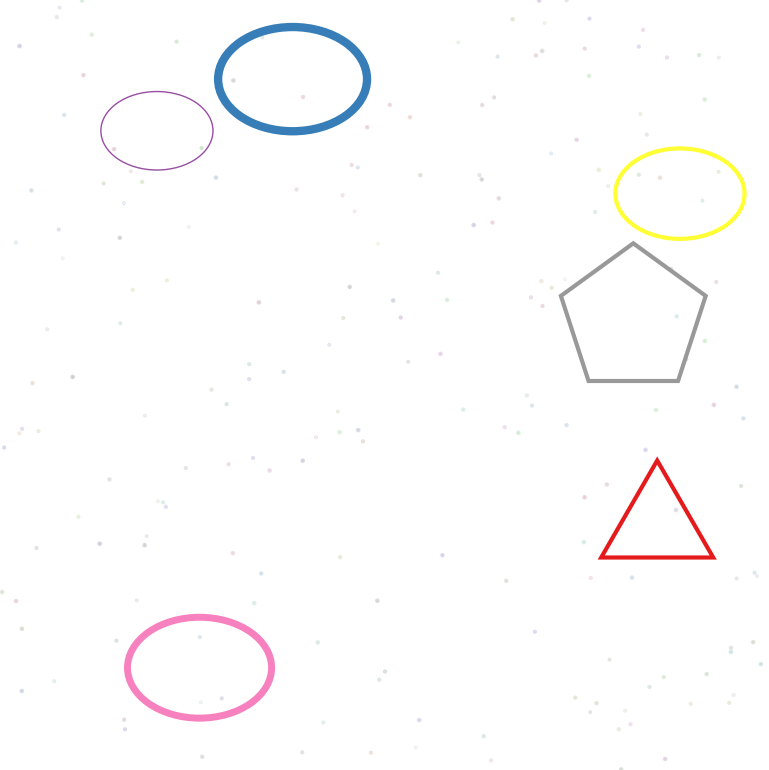[{"shape": "triangle", "thickness": 1.5, "radius": 0.42, "center": [0.854, 0.318]}, {"shape": "oval", "thickness": 3, "radius": 0.48, "center": [0.38, 0.897]}, {"shape": "oval", "thickness": 0.5, "radius": 0.36, "center": [0.204, 0.83]}, {"shape": "oval", "thickness": 1.5, "radius": 0.42, "center": [0.883, 0.749]}, {"shape": "oval", "thickness": 2.5, "radius": 0.47, "center": [0.259, 0.133]}, {"shape": "pentagon", "thickness": 1.5, "radius": 0.49, "center": [0.822, 0.585]}]